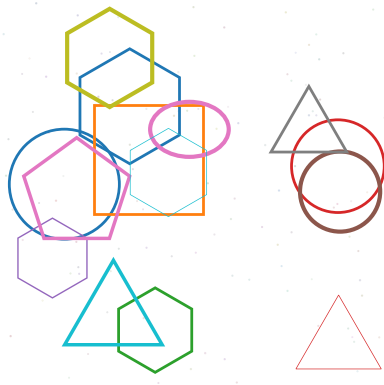[{"shape": "hexagon", "thickness": 2, "radius": 0.75, "center": [0.337, 0.724]}, {"shape": "circle", "thickness": 2, "radius": 0.71, "center": [0.167, 0.522]}, {"shape": "square", "thickness": 2, "radius": 0.71, "center": [0.386, 0.585]}, {"shape": "hexagon", "thickness": 2, "radius": 0.55, "center": [0.403, 0.143]}, {"shape": "circle", "thickness": 2, "radius": 0.6, "center": [0.878, 0.568]}, {"shape": "triangle", "thickness": 0.5, "radius": 0.64, "center": [0.879, 0.106]}, {"shape": "hexagon", "thickness": 1, "radius": 0.52, "center": [0.136, 0.33]}, {"shape": "circle", "thickness": 3, "radius": 0.52, "center": [0.883, 0.502]}, {"shape": "pentagon", "thickness": 2.5, "radius": 0.72, "center": [0.199, 0.498]}, {"shape": "oval", "thickness": 3, "radius": 0.51, "center": [0.492, 0.664]}, {"shape": "triangle", "thickness": 2, "radius": 0.57, "center": [0.802, 0.662]}, {"shape": "hexagon", "thickness": 3, "radius": 0.64, "center": [0.285, 0.85]}, {"shape": "hexagon", "thickness": 0.5, "radius": 0.57, "center": [0.438, 0.552]}, {"shape": "triangle", "thickness": 2.5, "radius": 0.73, "center": [0.295, 0.178]}]